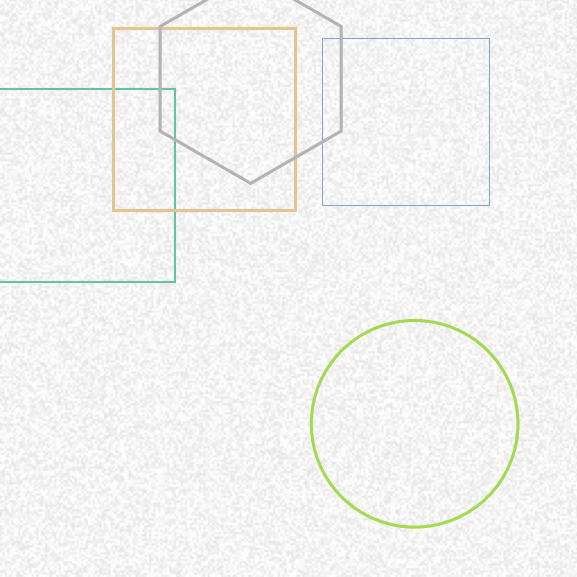[{"shape": "square", "thickness": 1, "radius": 0.84, "center": [0.136, 0.678]}, {"shape": "square", "thickness": 0.5, "radius": 0.72, "center": [0.702, 0.789]}, {"shape": "circle", "thickness": 1.5, "radius": 0.89, "center": [0.718, 0.265]}, {"shape": "square", "thickness": 1.5, "radius": 0.79, "center": [0.353, 0.792]}, {"shape": "hexagon", "thickness": 1.5, "radius": 0.91, "center": [0.434, 0.863]}]